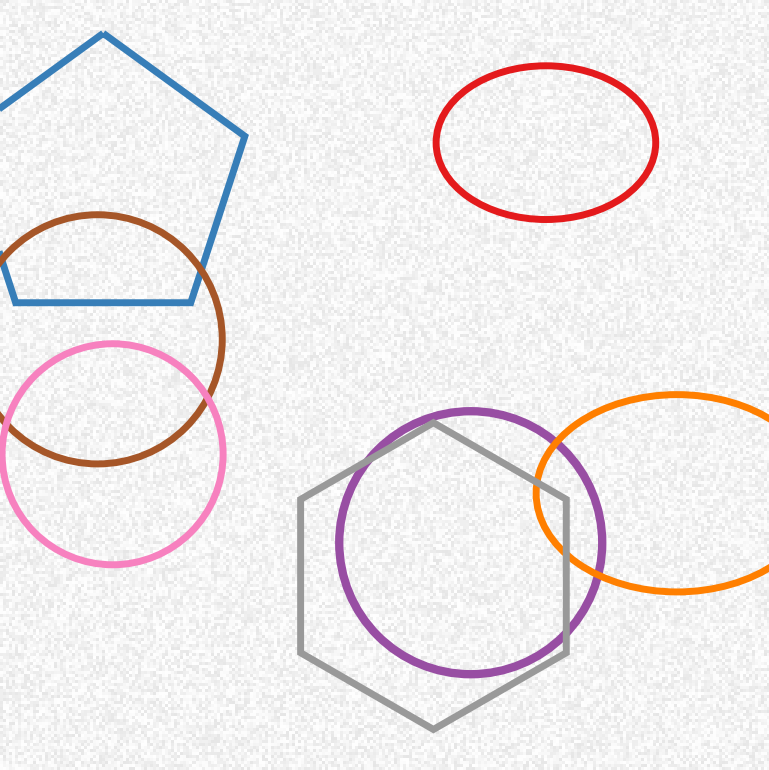[{"shape": "oval", "thickness": 2.5, "radius": 0.71, "center": [0.709, 0.815]}, {"shape": "pentagon", "thickness": 2.5, "radius": 0.97, "center": [0.134, 0.763]}, {"shape": "circle", "thickness": 3, "radius": 0.85, "center": [0.611, 0.295]}, {"shape": "oval", "thickness": 2.5, "radius": 0.92, "center": [0.879, 0.359]}, {"shape": "circle", "thickness": 2.5, "radius": 0.81, "center": [0.127, 0.559]}, {"shape": "circle", "thickness": 2.5, "radius": 0.72, "center": [0.146, 0.41]}, {"shape": "hexagon", "thickness": 2.5, "radius": 1.0, "center": [0.563, 0.252]}]